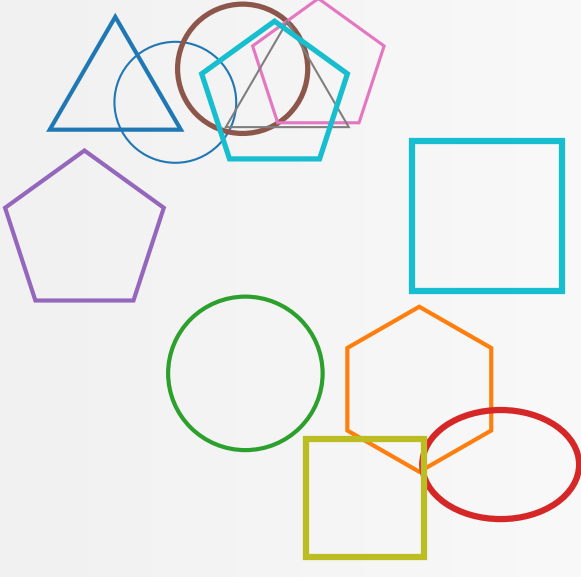[{"shape": "triangle", "thickness": 2, "radius": 0.65, "center": [0.198, 0.84]}, {"shape": "circle", "thickness": 1, "radius": 0.52, "center": [0.302, 0.822]}, {"shape": "hexagon", "thickness": 2, "radius": 0.71, "center": [0.721, 0.325]}, {"shape": "circle", "thickness": 2, "radius": 0.66, "center": [0.422, 0.353]}, {"shape": "oval", "thickness": 3, "radius": 0.67, "center": [0.861, 0.195]}, {"shape": "pentagon", "thickness": 2, "radius": 0.72, "center": [0.145, 0.595]}, {"shape": "circle", "thickness": 2.5, "radius": 0.56, "center": [0.417, 0.88]}, {"shape": "pentagon", "thickness": 1.5, "radius": 0.59, "center": [0.548, 0.883]}, {"shape": "triangle", "thickness": 1, "radius": 0.61, "center": [0.494, 0.84]}, {"shape": "square", "thickness": 3, "radius": 0.51, "center": [0.627, 0.137]}, {"shape": "square", "thickness": 3, "radius": 0.65, "center": [0.838, 0.625]}, {"shape": "pentagon", "thickness": 2.5, "radius": 0.66, "center": [0.472, 0.831]}]